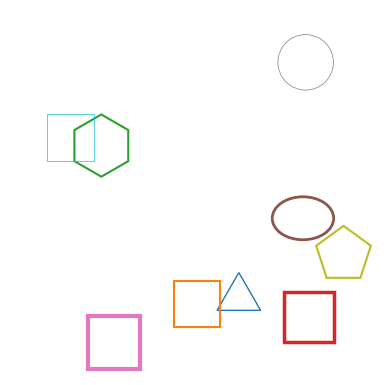[{"shape": "triangle", "thickness": 1, "radius": 0.33, "center": [0.62, 0.227]}, {"shape": "square", "thickness": 1.5, "radius": 0.3, "center": [0.511, 0.211]}, {"shape": "hexagon", "thickness": 1.5, "radius": 0.4, "center": [0.263, 0.622]}, {"shape": "square", "thickness": 2.5, "radius": 0.32, "center": [0.803, 0.177]}, {"shape": "oval", "thickness": 2, "radius": 0.4, "center": [0.787, 0.433]}, {"shape": "square", "thickness": 3, "radius": 0.34, "center": [0.296, 0.11]}, {"shape": "circle", "thickness": 0.5, "radius": 0.36, "center": [0.794, 0.838]}, {"shape": "pentagon", "thickness": 1.5, "radius": 0.37, "center": [0.892, 0.339]}, {"shape": "square", "thickness": 0.5, "radius": 0.3, "center": [0.184, 0.643]}]